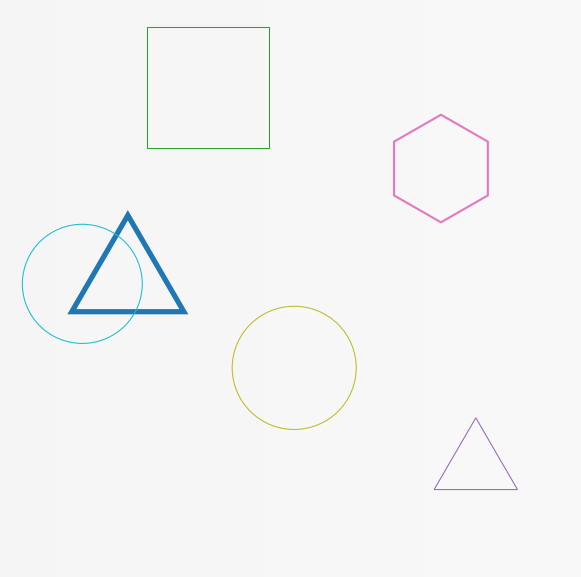[{"shape": "triangle", "thickness": 2.5, "radius": 0.56, "center": [0.22, 0.515]}, {"shape": "square", "thickness": 0.5, "radius": 0.53, "center": [0.358, 0.847]}, {"shape": "triangle", "thickness": 0.5, "radius": 0.41, "center": [0.819, 0.193]}, {"shape": "hexagon", "thickness": 1, "radius": 0.47, "center": [0.759, 0.707]}, {"shape": "circle", "thickness": 0.5, "radius": 0.53, "center": [0.506, 0.362]}, {"shape": "circle", "thickness": 0.5, "radius": 0.52, "center": [0.142, 0.508]}]